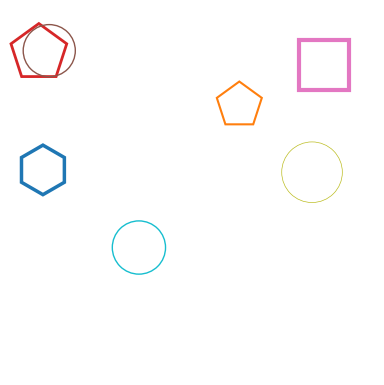[{"shape": "hexagon", "thickness": 2.5, "radius": 0.32, "center": [0.112, 0.559]}, {"shape": "pentagon", "thickness": 1.5, "radius": 0.31, "center": [0.622, 0.727]}, {"shape": "pentagon", "thickness": 2, "radius": 0.38, "center": [0.101, 0.863]}, {"shape": "circle", "thickness": 1, "radius": 0.34, "center": [0.128, 0.868]}, {"shape": "square", "thickness": 3, "radius": 0.33, "center": [0.842, 0.831]}, {"shape": "circle", "thickness": 0.5, "radius": 0.39, "center": [0.81, 0.553]}, {"shape": "circle", "thickness": 1, "radius": 0.35, "center": [0.361, 0.357]}]